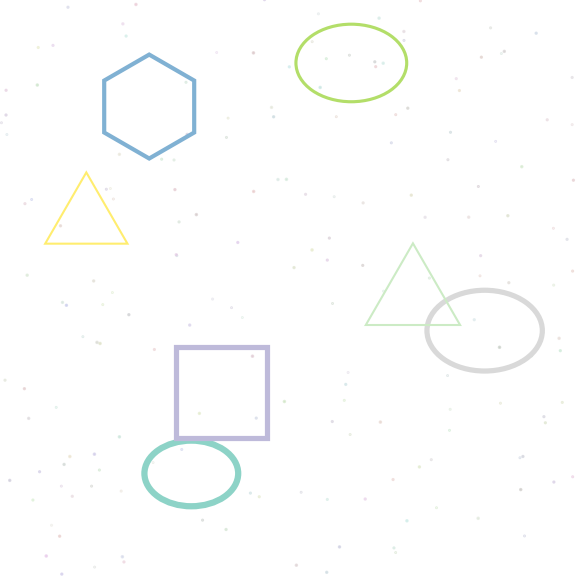[{"shape": "oval", "thickness": 3, "radius": 0.41, "center": [0.331, 0.179]}, {"shape": "square", "thickness": 2.5, "radius": 0.39, "center": [0.383, 0.32]}, {"shape": "hexagon", "thickness": 2, "radius": 0.45, "center": [0.258, 0.815]}, {"shape": "oval", "thickness": 1.5, "radius": 0.48, "center": [0.608, 0.89]}, {"shape": "oval", "thickness": 2.5, "radius": 0.5, "center": [0.839, 0.427]}, {"shape": "triangle", "thickness": 1, "radius": 0.47, "center": [0.715, 0.483]}, {"shape": "triangle", "thickness": 1, "radius": 0.41, "center": [0.149, 0.618]}]